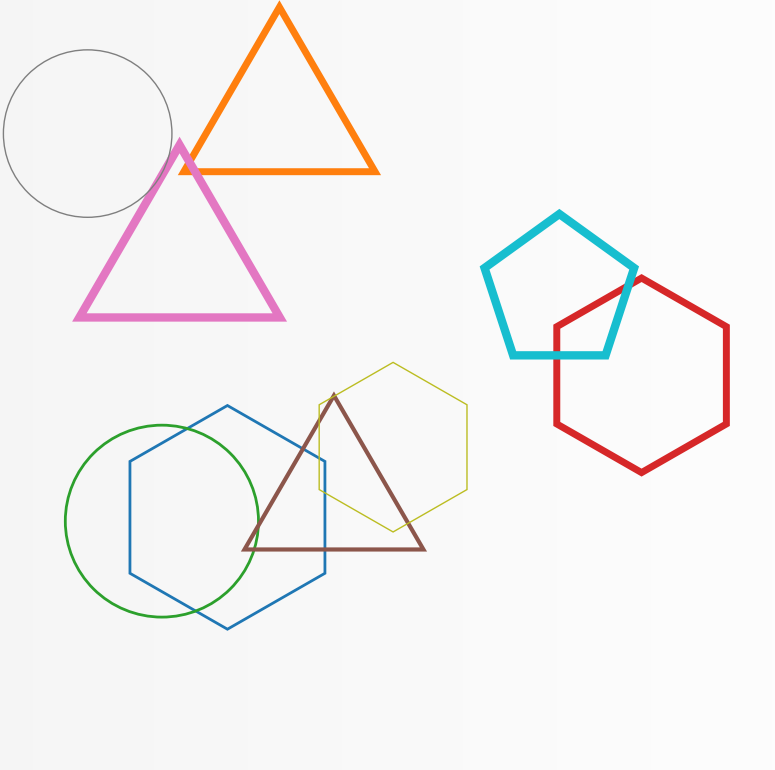[{"shape": "hexagon", "thickness": 1, "radius": 0.73, "center": [0.293, 0.328]}, {"shape": "triangle", "thickness": 2.5, "radius": 0.71, "center": [0.361, 0.848]}, {"shape": "circle", "thickness": 1, "radius": 0.62, "center": [0.209, 0.323]}, {"shape": "hexagon", "thickness": 2.5, "radius": 0.63, "center": [0.828, 0.513]}, {"shape": "triangle", "thickness": 1.5, "radius": 0.67, "center": [0.431, 0.353]}, {"shape": "triangle", "thickness": 3, "radius": 0.75, "center": [0.232, 0.662]}, {"shape": "circle", "thickness": 0.5, "radius": 0.54, "center": [0.113, 0.827]}, {"shape": "hexagon", "thickness": 0.5, "radius": 0.55, "center": [0.507, 0.419]}, {"shape": "pentagon", "thickness": 3, "radius": 0.51, "center": [0.722, 0.621]}]